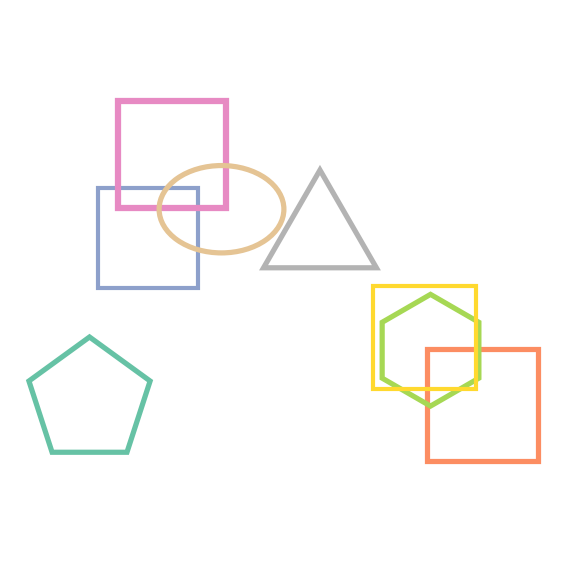[{"shape": "pentagon", "thickness": 2.5, "radius": 0.55, "center": [0.155, 0.305]}, {"shape": "square", "thickness": 2.5, "radius": 0.48, "center": [0.835, 0.298]}, {"shape": "square", "thickness": 2, "radius": 0.43, "center": [0.256, 0.586]}, {"shape": "square", "thickness": 3, "radius": 0.46, "center": [0.298, 0.732]}, {"shape": "hexagon", "thickness": 2.5, "radius": 0.48, "center": [0.745, 0.393]}, {"shape": "square", "thickness": 2, "radius": 0.45, "center": [0.735, 0.415]}, {"shape": "oval", "thickness": 2.5, "radius": 0.54, "center": [0.384, 0.637]}, {"shape": "triangle", "thickness": 2.5, "radius": 0.56, "center": [0.554, 0.592]}]